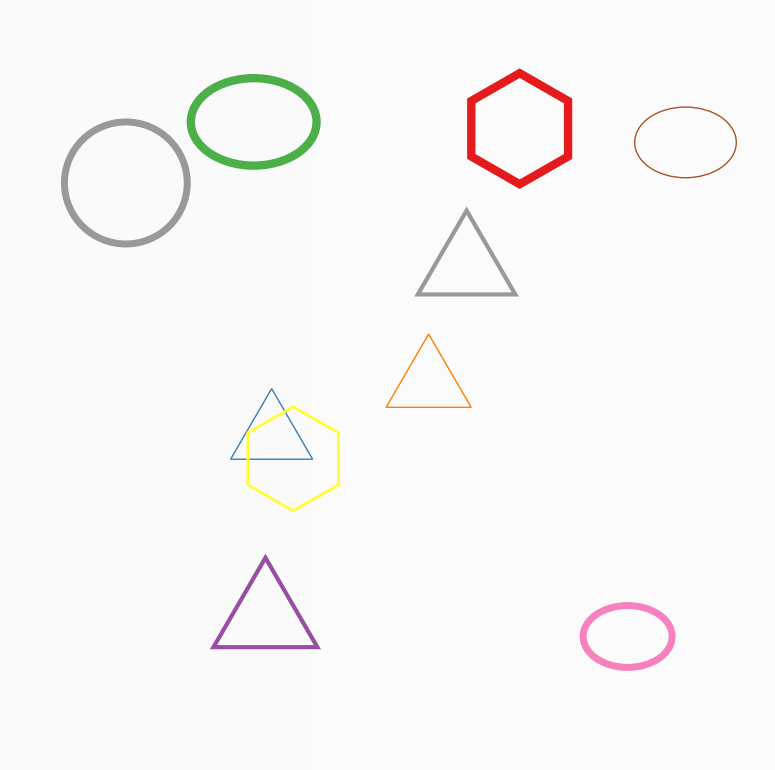[{"shape": "hexagon", "thickness": 3, "radius": 0.36, "center": [0.671, 0.833]}, {"shape": "triangle", "thickness": 0.5, "radius": 0.31, "center": [0.35, 0.434]}, {"shape": "oval", "thickness": 3, "radius": 0.41, "center": [0.327, 0.842]}, {"shape": "triangle", "thickness": 1.5, "radius": 0.39, "center": [0.343, 0.198]}, {"shape": "triangle", "thickness": 0.5, "radius": 0.32, "center": [0.553, 0.503]}, {"shape": "hexagon", "thickness": 1, "radius": 0.34, "center": [0.378, 0.404]}, {"shape": "oval", "thickness": 0.5, "radius": 0.33, "center": [0.885, 0.815]}, {"shape": "oval", "thickness": 2.5, "radius": 0.29, "center": [0.81, 0.173]}, {"shape": "circle", "thickness": 2.5, "radius": 0.4, "center": [0.162, 0.762]}, {"shape": "triangle", "thickness": 1.5, "radius": 0.36, "center": [0.602, 0.654]}]